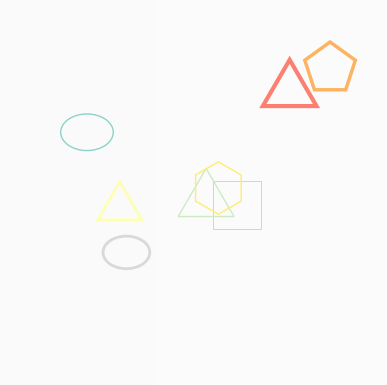[{"shape": "oval", "thickness": 1, "radius": 0.34, "center": [0.224, 0.656]}, {"shape": "triangle", "thickness": 2, "radius": 0.33, "center": [0.309, 0.462]}, {"shape": "triangle", "thickness": 3, "radius": 0.4, "center": [0.748, 0.764]}, {"shape": "pentagon", "thickness": 2.5, "radius": 0.34, "center": [0.852, 0.822]}, {"shape": "square", "thickness": 0.5, "radius": 0.31, "center": [0.612, 0.467]}, {"shape": "oval", "thickness": 2, "radius": 0.3, "center": [0.326, 0.344]}, {"shape": "triangle", "thickness": 1, "radius": 0.42, "center": [0.532, 0.479]}, {"shape": "hexagon", "thickness": 1, "radius": 0.34, "center": [0.564, 0.512]}]